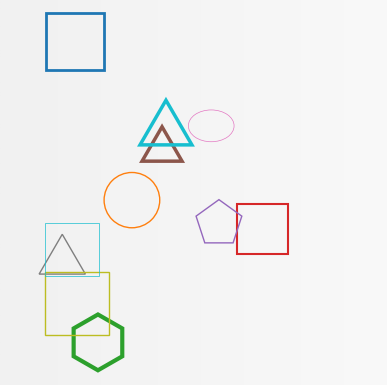[{"shape": "square", "thickness": 2, "radius": 0.37, "center": [0.194, 0.893]}, {"shape": "circle", "thickness": 1, "radius": 0.36, "center": [0.34, 0.48]}, {"shape": "hexagon", "thickness": 3, "radius": 0.36, "center": [0.253, 0.111]}, {"shape": "square", "thickness": 1.5, "radius": 0.33, "center": [0.677, 0.405]}, {"shape": "pentagon", "thickness": 1, "radius": 0.31, "center": [0.565, 0.419]}, {"shape": "triangle", "thickness": 2.5, "radius": 0.3, "center": [0.418, 0.611]}, {"shape": "oval", "thickness": 0.5, "radius": 0.29, "center": [0.545, 0.673]}, {"shape": "triangle", "thickness": 1, "radius": 0.34, "center": [0.161, 0.323]}, {"shape": "square", "thickness": 1, "radius": 0.41, "center": [0.199, 0.212]}, {"shape": "triangle", "thickness": 2.5, "radius": 0.39, "center": [0.428, 0.662]}, {"shape": "square", "thickness": 0.5, "radius": 0.35, "center": [0.187, 0.352]}]